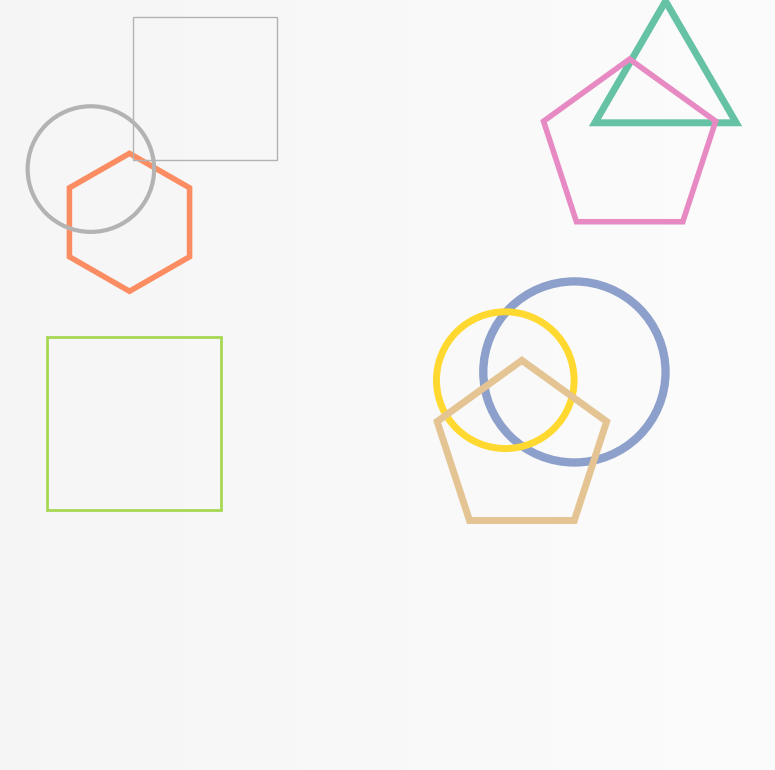[{"shape": "triangle", "thickness": 2.5, "radius": 0.53, "center": [0.859, 0.893]}, {"shape": "hexagon", "thickness": 2, "radius": 0.45, "center": [0.167, 0.711]}, {"shape": "circle", "thickness": 3, "radius": 0.59, "center": [0.741, 0.517]}, {"shape": "pentagon", "thickness": 2, "radius": 0.58, "center": [0.812, 0.807]}, {"shape": "square", "thickness": 1, "radius": 0.56, "center": [0.173, 0.45]}, {"shape": "circle", "thickness": 2.5, "radius": 0.44, "center": [0.652, 0.506]}, {"shape": "pentagon", "thickness": 2.5, "radius": 0.57, "center": [0.673, 0.417]}, {"shape": "circle", "thickness": 1.5, "radius": 0.41, "center": [0.117, 0.78]}, {"shape": "square", "thickness": 0.5, "radius": 0.46, "center": [0.264, 0.885]}]